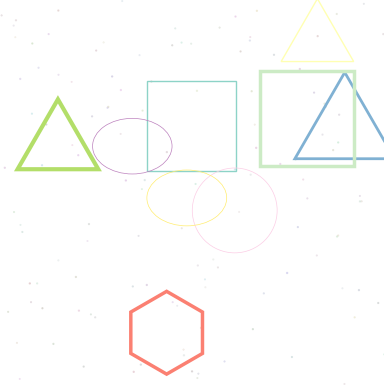[{"shape": "square", "thickness": 1, "radius": 0.58, "center": [0.497, 0.673]}, {"shape": "triangle", "thickness": 1, "radius": 0.54, "center": [0.824, 0.895]}, {"shape": "hexagon", "thickness": 2.5, "radius": 0.54, "center": [0.433, 0.136]}, {"shape": "triangle", "thickness": 2, "radius": 0.75, "center": [0.895, 0.662]}, {"shape": "triangle", "thickness": 3, "radius": 0.61, "center": [0.15, 0.621]}, {"shape": "circle", "thickness": 0.5, "radius": 0.55, "center": [0.61, 0.453]}, {"shape": "oval", "thickness": 0.5, "radius": 0.52, "center": [0.344, 0.62]}, {"shape": "square", "thickness": 2.5, "radius": 0.61, "center": [0.798, 0.692]}, {"shape": "oval", "thickness": 0.5, "radius": 0.52, "center": [0.485, 0.486]}]